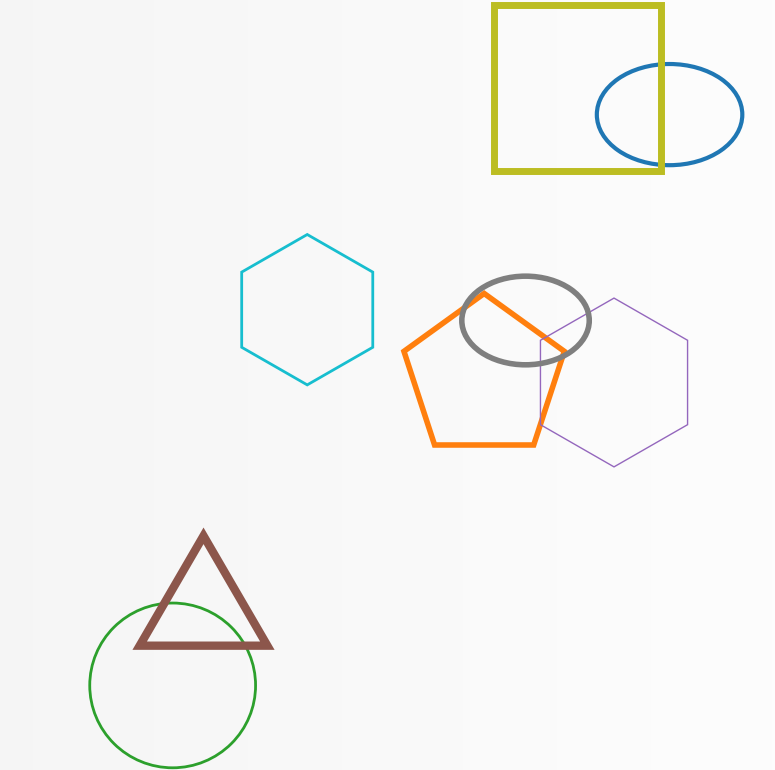[{"shape": "oval", "thickness": 1.5, "radius": 0.47, "center": [0.864, 0.851]}, {"shape": "pentagon", "thickness": 2, "radius": 0.54, "center": [0.625, 0.51]}, {"shape": "circle", "thickness": 1, "radius": 0.53, "center": [0.223, 0.11]}, {"shape": "hexagon", "thickness": 0.5, "radius": 0.55, "center": [0.792, 0.503]}, {"shape": "triangle", "thickness": 3, "radius": 0.48, "center": [0.263, 0.209]}, {"shape": "oval", "thickness": 2, "radius": 0.41, "center": [0.678, 0.584]}, {"shape": "square", "thickness": 2.5, "radius": 0.54, "center": [0.745, 0.885]}, {"shape": "hexagon", "thickness": 1, "radius": 0.49, "center": [0.396, 0.598]}]